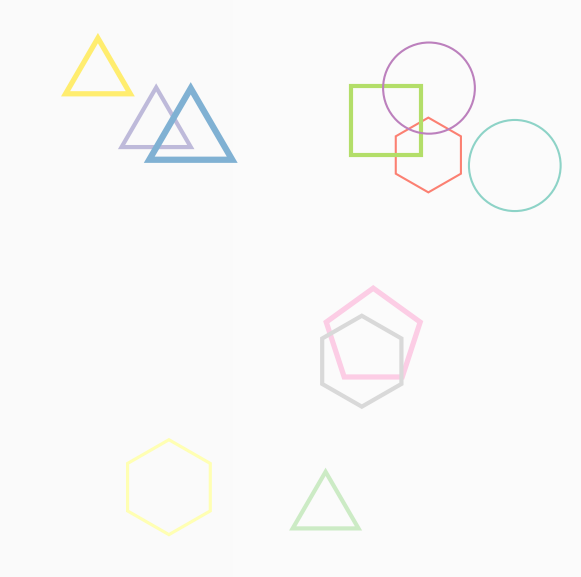[{"shape": "circle", "thickness": 1, "radius": 0.39, "center": [0.886, 0.713]}, {"shape": "hexagon", "thickness": 1.5, "radius": 0.41, "center": [0.291, 0.156]}, {"shape": "triangle", "thickness": 2, "radius": 0.34, "center": [0.269, 0.779]}, {"shape": "hexagon", "thickness": 1, "radius": 0.32, "center": [0.737, 0.731]}, {"shape": "triangle", "thickness": 3, "radius": 0.41, "center": [0.328, 0.764]}, {"shape": "square", "thickness": 2, "radius": 0.3, "center": [0.664, 0.79]}, {"shape": "pentagon", "thickness": 2.5, "radius": 0.42, "center": [0.642, 0.415]}, {"shape": "hexagon", "thickness": 2, "radius": 0.39, "center": [0.622, 0.374]}, {"shape": "circle", "thickness": 1, "radius": 0.39, "center": [0.738, 0.847]}, {"shape": "triangle", "thickness": 2, "radius": 0.33, "center": [0.56, 0.117]}, {"shape": "triangle", "thickness": 2.5, "radius": 0.32, "center": [0.168, 0.869]}]